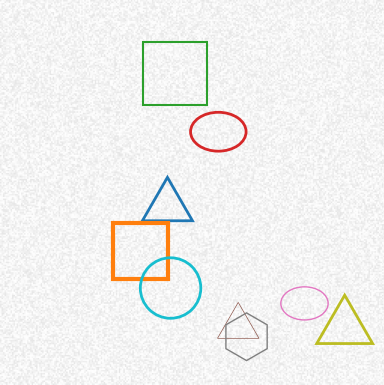[{"shape": "triangle", "thickness": 2, "radius": 0.38, "center": [0.435, 0.464]}, {"shape": "square", "thickness": 3, "radius": 0.36, "center": [0.365, 0.348]}, {"shape": "square", "thickness": 1.5, "radius": 0.41, "center": [0.454, 0.809]}, {"shape": "oval", "thickness": 2, "radius": 0.36, "center": [0.567, 0.658]}, {"shape": "triangle", "thickness": 0.5, "radius": 0.31, "center": [0.619, 0.152]}, {"shape": "oval", "thickness": 1, "radius": 0.31, "center": [0.791, 0.212]}, {"shape": "hexagon", "thickness": 1, "radius": 0.31, "center": [0.64, 0.125]}, {"shape": "triangle", "thickness": 2, "radius": 0.42, "center": [0.895, 0.15]}, {"shape": "circle", "thickness": 2, "radius": 0.39, "center": [0.443, 0.252]}]